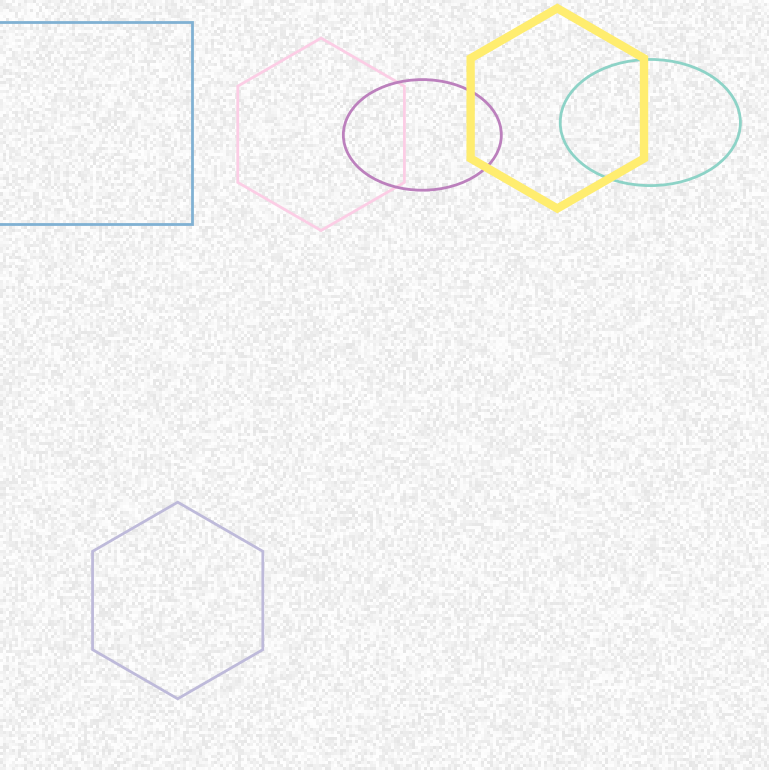[{"shape": "oval", "thickness": 1, "radius": 0.59, "center": [0.845, 0.841]}, {"shape": "hexagon", "thickness": 1, "radius": 0.64, "center": [0.231, 0.22]}, {"shape": "square", "thickness": 1, "radius": 0.66, "center": [0.118, 0.84]}, {"shape": "hexagon", "thickness": 1, "radius": 0.62, "center": [0.417, 0.826]}, {"shape": "oval", "thickness": 1, "radius": 0.51, "center": [0.548, 0.825]}, {"shape": "hexagon", "thickness": 3, "radius": 0.65, "center": [0.724, 0.859]}]